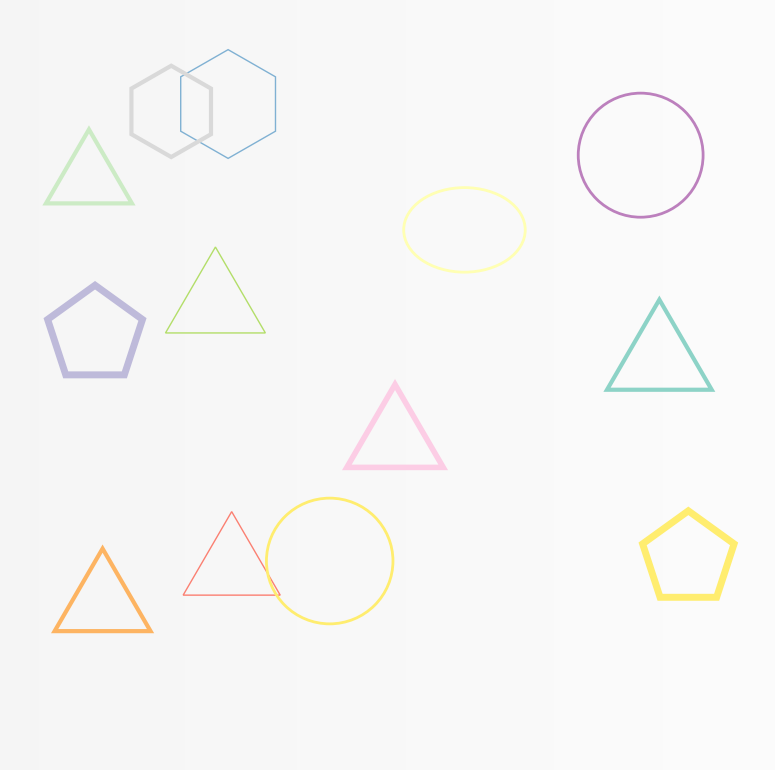[{"shape": "triangle", "thickness": 1.5, "radius": 0.39, "center": [0.851, 0.533]}, {"shape": "oval", "thickness": 1, "radius": 0.39, "center": [0.599, 0.701]}, {"shape": "pentagon", "thickness": 2.5, "radius": 0.32, "center": [0.123, 0.565]}, {"shape": "triangle", "thickness": 0.5, "radius": 0.36, "center": [0.299, 0.263]}, {"shape": "hexagon", "thickness": 0.5, "radius": 0.35, "center": [0.294, 0.865]}, {"shape": "triangle", "thickness": 1.5, "radius": 0.36, "center": [0.132, 0.216]}, {"shape": "triangle", "thickness": 0.5, "radius": 0.37, "center": [0.278, 0.605]}, {"shape": "triangle", "thickness": 2, "radius": 0.36, "center": [0.51, 0.429]}, {"shape": "hexagon", "thickness": 1.5, "radius": 0.3, "center": [0.221, 0.855]}, {"shape": "circle", "thickness": 1, "radius": 0.4, "center": [0.827, 0.798]}, {"shape": "triangle", "thickness": 1.5, "radius": 0.32, "center": [0.115, 0.768]}, {"shape": "pentagon", "thickness": 2.5, "radius": 0.31, "center": [0.888, 0.275]}, {"shape": "circle", "thickness": 1, "radius": 0.41, "center": [0.425, 0.271]}]